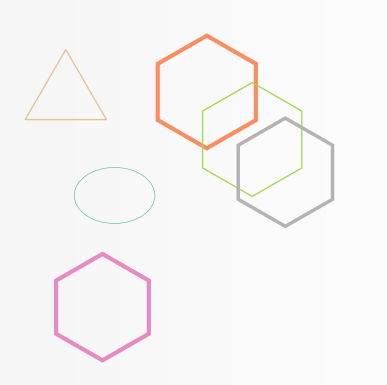[{"shape": "oval", "thickness": 0.5, "radius": 0.52, "center": [0.296, 0.492]}, {"shape": "hexagon", "thickness": 3, "radius": 0.73, "center": [0.534, 0.761]}, {"shape": "hexagon", "thickness": 3, "radius": 0.69, "center": [0.264, 0.202]}, {"shape": "hexagon", "thickness": 1, "radius": 0.74, "center": [0.651, 0.638]}, {"shape": "triangle", "thickness": 1, "radius": 0.61, "center": [0.17, 0.75]}, {"shape": "hexagon", "thickness": 2.5, "radius": 0.7, "center": [0.736, 0.553]}]